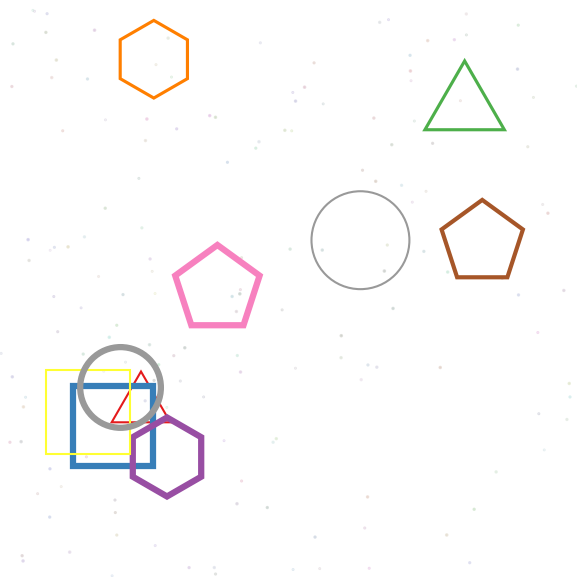[{"shape": "triangle", "thickness": 1, "radius": 0.29, "center": [0.244, 0.297]}, {"shape": "square", "thickness": 3, "radius": 0.35, "center": [0.196, 0.262]}, {"shape": "triangle", "thickness": 1.5, "radius": 0.4, "center": [0.805, 0.814]}, {"shape": "hexagon", "thickness": 3, "radius": 0.34, "center": [0.289, 0.208]}, {"shape": "hexagon", "thickness": 1.5, "radius": 0.34, "center": [0.266, 0.897]}, {"shape": "square", "thickness": 1, "radius": 0.36, "center": [0.152, 0.286]}, {"shape": "pentagon", "thickness": 2, "radius": 0.37, "center": [0.835, 0.579]}, {"shape": "pentagon", "thickness": 3, "radius": 0.38, "center": [0.376, 0.498]}, {"shape": "circle", "thickness": 3, "radius": 0.35, "center": [0.209, 0.328]}, {"shape": "circle", "thickness": 1, "radius": 0.42, "center": [0.624, 0.583]}]